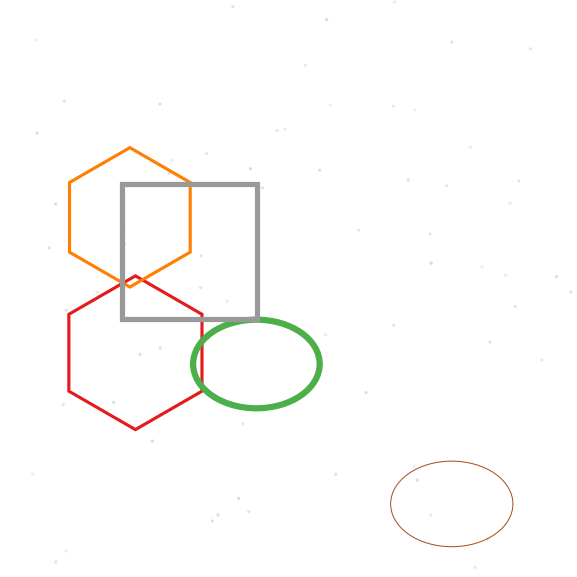[{"shape": "hexagon", "thickness": 1.5, "radius": 0.67, "center": [0.234, 0.388]}, {"shape": "oval", "thickness": 3, "radius": 0.55, "center": [0.444, 0.369]}, {"shape": "hexagon", "thickness": 1.5, "radius": 0.6, "center": [0.225, 0.623]}, {"shape": "oval", "thickness": 0.5, "radius": 0.53, "center": [0.782, 0.127]}, {"shape": "square", "thickness": 2.5, "radius": 0.58, "center": [0.328, 0.563]}]